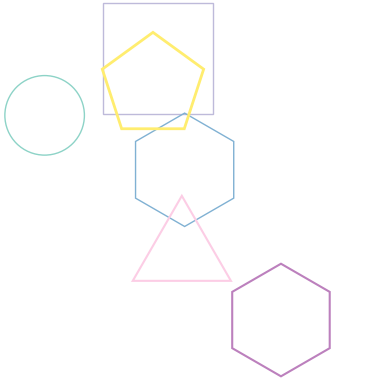[{"shape": "circle", "thickness": 1, "radius": 0.52, "center": [0.116, 0.7]}, {"shape": "square", "thickness": 1, "radius": 0.72, "center": [0.411, 0.848]}, {"shape": "hexagon", "thickness": 1, "radius": 0.74, "center": [0.48, 0.559]}, {"shape": "triangle", "thickness": 1.5, "radius": 0.74, "center": [0.472, 0.344]}, {"shape": "hexagon", "thickness": 1.5, "radius": 0.73, "center": [0.73, 0.169]}, {"shape": "pentagon", "thickness": 2, "radius": 0.69, "center": [0.397, 0.778]}]